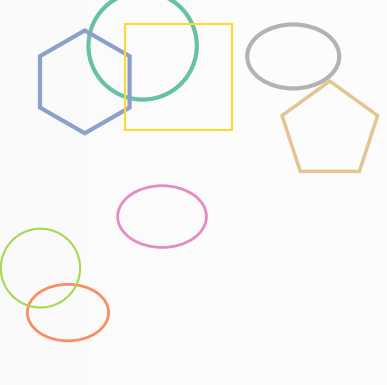[{"shape": "circle", "thickness": 3, "radius": 0.7, "center": [0.368, 0.881]}, {"shape": "oval", "thickness": 2, "radius": 0.52, "center": [0.175, 0.188]}, {"shape": "hexagon", "thickness": 3, "radius": 0.67, "center": [0.219, 0.787]}, {"shape": "oval", "thickness": 2, "radius": 0.57, "center": [0.418, 0.437]}, {"shape": "circle", "thickness": 1.5, "radius": 0.51, "center": [0.104, 0.304]}, {"shape": "square", "thickness": 1.5, "radius": 0.69, "center": [0.462, 0.799]}, {"shape": "pentagon", "thickness": 2.5, "radius": 0.65, "center": [0.851, 0.66]}, {"shape": "oval", "thickness": 3, "radius": 0.59, "center": [0.757, 0.853]}]